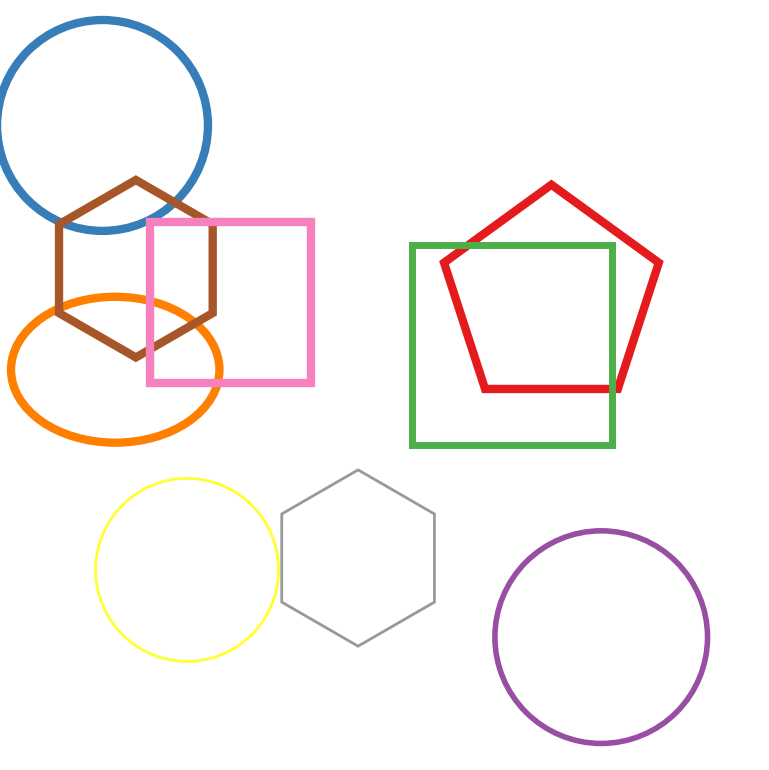[{"shape": "pentagon", "thickness": 3, "radius": 0.73, "center": [0.716, 0.614]}, {"shape": "circle", "thickness": 3, "radius": 0.68, "center": [0.133, 0.837]}, {"shape": "square", "thickness": 2.5, "radius": 0.65, "center": [0.665, 0.553]}, {"shape": "circle", "thickness": 2, "radius": 0.69, "center": [0.781, 0.173]}, {"shape": "oval", "thickness": 3, "radius": 0.68, "center": [0.15, 0.52]}, {"shape": "circle", "thickness": 1, "radius": 0.59, "center": [0.243, 0.26]}, {"shape": "hexagon", "thickness": 3, "radius": 0.58, "center": [0.176, 0.651]}, {"shape": "square", "thickness": 3, "radius": 0.52, "center": [0.299, 0.607]}, {"shape": "hexagon", "thickness": 1, "radius": 0.57, "center": [0.465, 0.275]}]